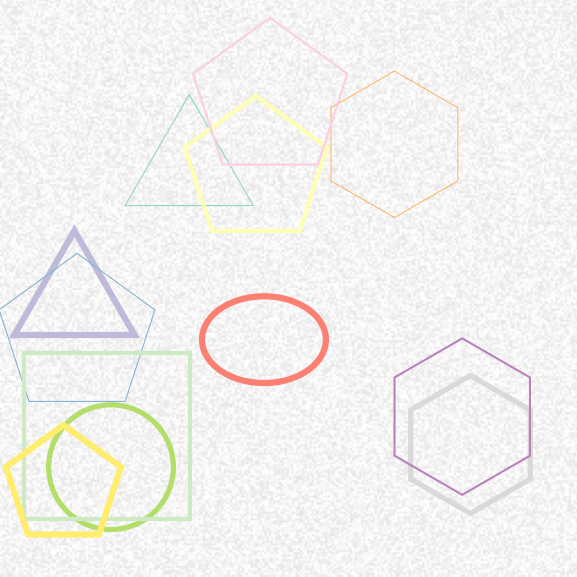[{"shape": "triangle", "thickness": 0.5, "radius": 0.64, "center": [0.328, 0.707]}, {"shape": "pentagon", "thickness": 2, "radius": 0.65, "center": [0.443, 0.704]}, {"shape": "triangle", "thickness": 3, "radius": 0.6, "center": [0.129, 0.479]}, {"shape": "oval", "thickness": 3, "radius": 0.54, "center": [0.457, 0.411]}, {"shape": "pentagon", "thickness": 0.5, "radius": 0.71, "center": [0.133, 0.419]}, {"shape": "hexagon", "thickness": 0.5, "radius": 0.63, "center": [0.683, 0.749]}, {"shape": "circle", "thickness": 2.5, "radius": 0.54, "center": [0.192, 0.19]}, {"shape": "pentagon", "thickness": 1, "radius": 0.7, "center": [0.468, 0.828]}, {"shape": "hexagon", "thickness": 2.5, "radius": 0.6, "center": [0.815, 0.229]}, {"shape": "hexagon", "thickness": 1, "radius": 0.68, "center": [0.8, 0.278]}, {"shape": "square", "thickness": 2, "radius": 0.72, "center": [0.185, 0.244]}, {"shape": "pentagon", "thickness": 3, "radius": 0.52, "center": [0.11, 0.158]}]